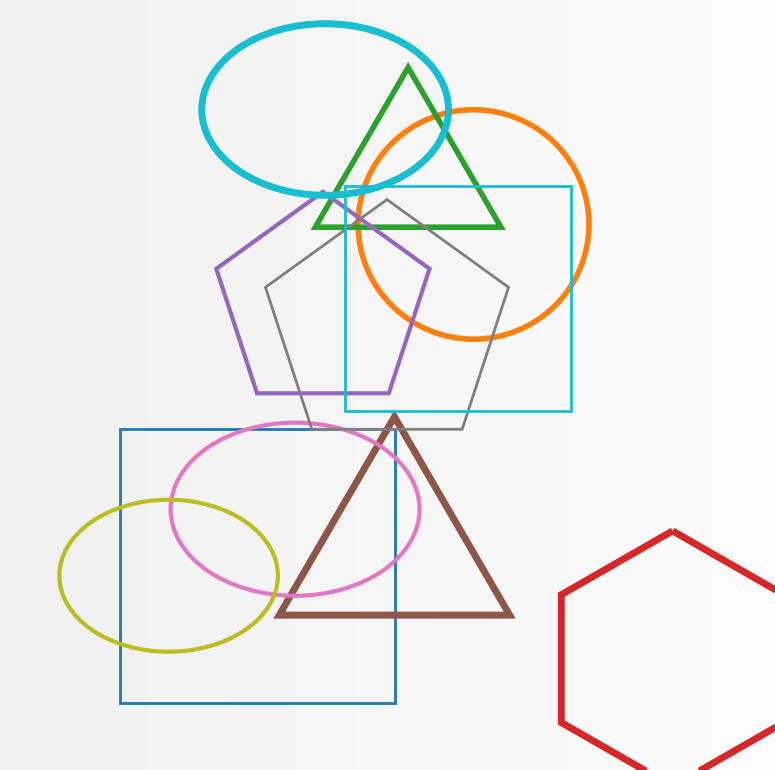[{"shape": "square", "thickness": 1, "radius": 0.89, "center": [0.332, 0.265]}, {"shape": "circle", "thickness": 2, "radius": 0.74, "center": [0.611, 0.709]}, {"shape": "triangle", "thickness": 2, "radius": 0.69, "center": [0.527, 0.774]}, {"shape": "hexagon", "thickness": 2.5, "radius": 0.83, "center": [0.868, 0.145]}, {"shape": "pentagon", "thickness": 1.5, "radius": 0.72, "center": [0.417, 0.606]}, {"shape": "triangle", "thickness": 2.5, "radius": 0.86, "center": [0.509, 0.287]}, {"shape": "oval", "thickness": 1.5, "radius": 0.8, "center": [0.381, 0.339]}, {"shape": "pentagon", "thickness": 1, "radius": 0.82, "center": [0.499, 0.576]}, {"shape": "oval", "thickness": 1.5, "radius": 0.71, "center": [0.218, 0.252]}, {"shape": "oval", "thickness": 2.5, "radius": 0.8, "center": [0.42, 0.858]}, {"shape": "square", "thickness": 1, "radius": 0.73, "center": [0.591, 0.612]}]